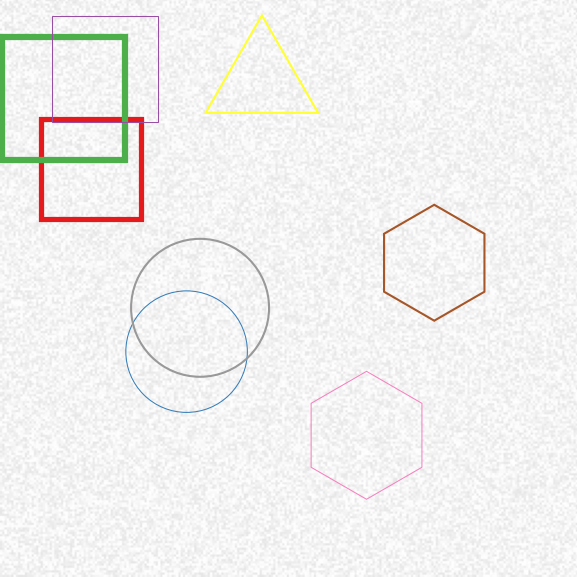[{"shape": "square", "thickness": 2.5, "radius": 0.43, "center": [0.158, 0.706]}, {"shape": "circle", "thickness": 0.5, "radius": 0.53, "center": [0.323, 0.39]}, {"shape": "square", "thickness": 3, "radius": 0.53, "center": [0.11, 0.829]}, {"shape": "square", "thickness": 0.5, "radius": 0.46, "center": [0.181, 0.88]}, {"shape": "triangle", "thickness": 1, "radius": 0.56, "center": [0.454, 0.86]}, {"shape": "hexagon", "thickness": 1, "radius": 0.5, "center": [0.752, 0.544]}, {"shape": "hexagon", "thickness": 0.5, "radius": 0.55, "center": [0.635, 0.245]}, {"shape": "circle", "thickness": 1, "radius": 0.6, "center": [0.346, 0.466]}]